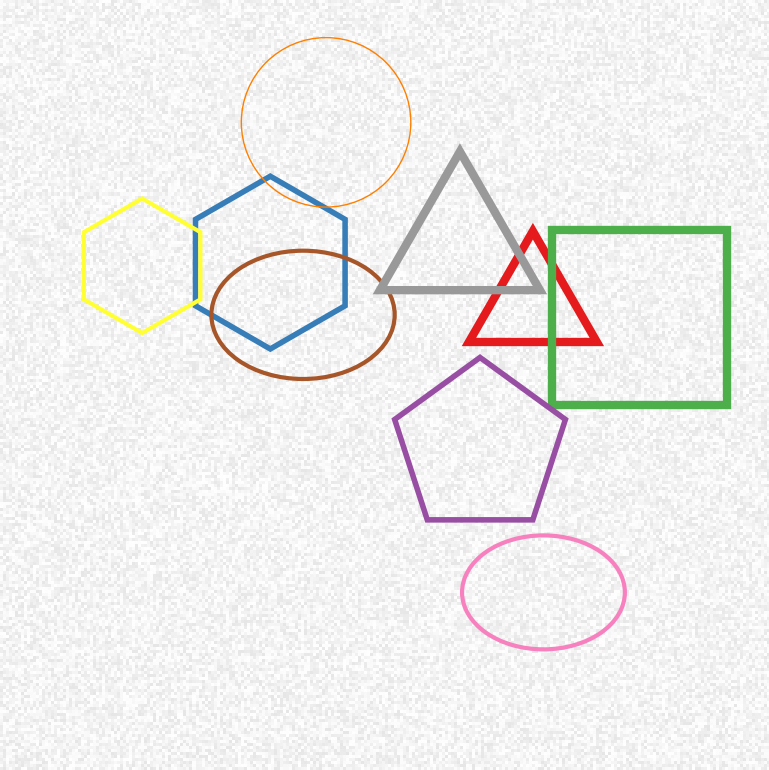[{"shape": "triangle", "thickness": 3, "radius": 0.48, "center": [0.692, 0.604]}, {"shape": "hexagon", "thickness": 2, "radius": 0.56, "center": [0.351, 0.659]}, {"shape": "square", "thickness": 3, "radius": 0.57, "center": [0.831, 0.588]}, {"shape": "pentagon", "thickness": 2, "radius": 0.58, "center": [0.623, 0.419]}, {"shape": "circle", "thickness": 0.5, "radius": 0.55, "center": [0.423, 0.841]}, {"shape": "hexagon", "thickness": 1.5, "radius": 0.44, "center": [0.185, 0.655]}, {"shape": "oval", "thickness": 1.5, "radius": 0.6, "center": [0.394, 0.591]}, {"shape": "oval", "thickness": 1.5, "radius": 0.53, "center": [0.706, 0.231]}, {"shape": "triangle", "thickness": 3, "radius": 0.6, "center": [0.597, 0.683]}]